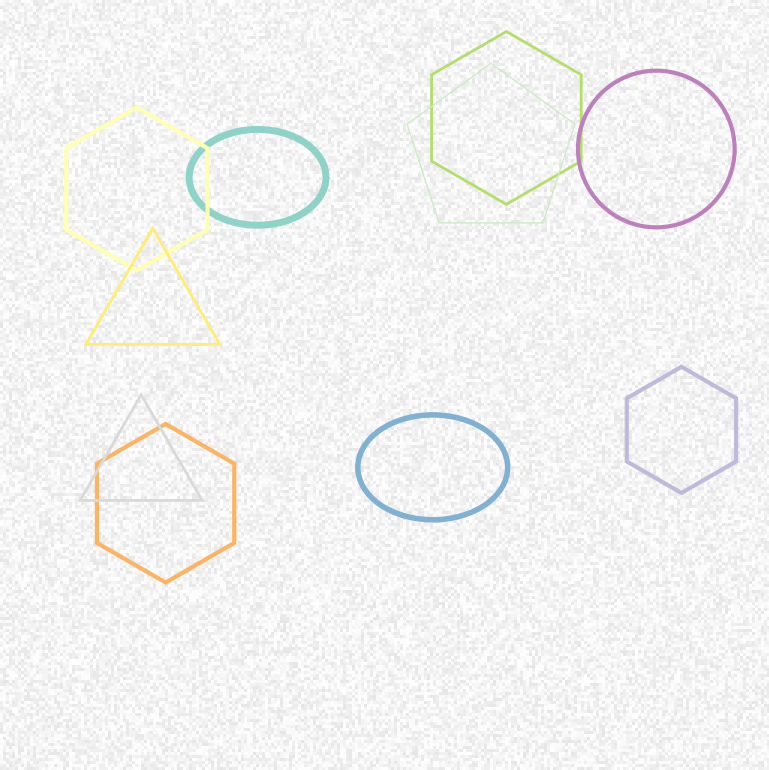[{"shape": "oval", "thickness": 2.5, "radius": 0.44, "center": [0.335, 0.77]}, {"shape": "hexagon", "thickness": 1.5, "radius": 0.53, "center": [0.178, 0.755]}, {"shape": "hexagon", "thickness": 1.5, "radius": 0.41, "center": [0.885, 0.442]}, {"shape": "oval", "thickness": 2, "radius": 0.49, "center": [0.562, 0.393]}, {"shape": "hexagon", "thickness": 1.5, "radius": 0.51, "center": [0.215, 0.346]}, {"shape": "hexagon", "thickness": 1, "radius": 0.56, "center": [0.658, 0.847]}, {"shape": "triangle", "thickness": 1, "radius": 0.46, "center": [0.183, 0.396]}, {"shape": "circle", "thickness": 1.5, "radius": 0.51, "center": [0.852, 0.806]}, {"shape": "pentagon", "thickness": 0.5, "radius": 0.57, "center": [0.638, 0.803]}, {"shape": "triangle", "thickness": 1, "radius": 0.5, "center": [0.198, 0.603]}]